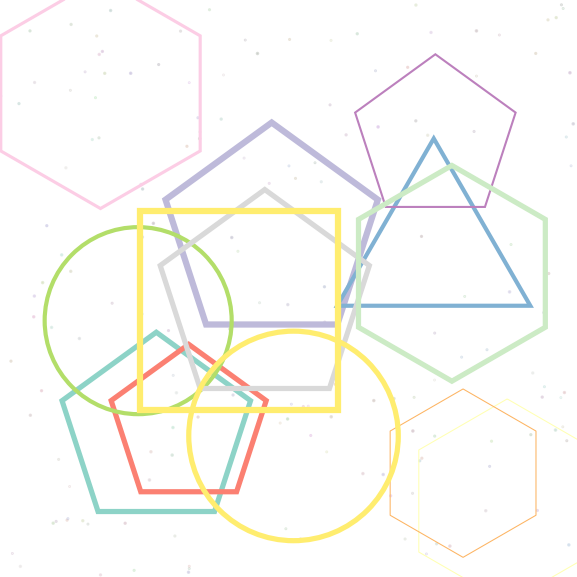[{"shape": "pentagon", "thickness": 2.5, "radius": 0.86, "center": [0.271, 0.252]}, {"shape": "hexagon", "thickness": 0.5, "radius": 0.88, "center": [0.878, 0.132]}, {"shape": "pentagon", "thickness": 3, "radius": 0.97, "center": [0.47, 0.594]}, {"shape": "pentagon", "thickness": 2.5, "radius": 0.71, "center": [0.327, 0.262]}, {"shape": "triangle", "thickness": 2, "radius": 0.97, "center": [0.751, 0.566]}, {"shape": "hexagon", "thickness": 0.5, "radius": 0.73, "center": [0.802, 0.18]}, {"shape": "circle", "thickness": 2, "radius": 0.81, "center": [0.239, 0.444]}, {"shape": "hexagon", "thickness": 1.5, "radius": 1.0, "center": [0.174, 0.837]}, {"shape": "pentagon", "thickness": 2.5, "radius": 0.95, "center": [0.458, 0.48]}, {"shape": "pentagon", "thickness": 1, "radius": 0.73, "center": [0.754, 0.759]}, {"shape": "hexagon", "thickness": 2.5, "radius": 0.93, "center": [0.783, 0.526]}, {"shape": "circle", "thickness": 2.5, "radius": 0.91, "center": [0.508, 0.244]}, {"shape": "square", "thickness": 3, "radius": 0.86, "center": [0.414, 0.461]}]